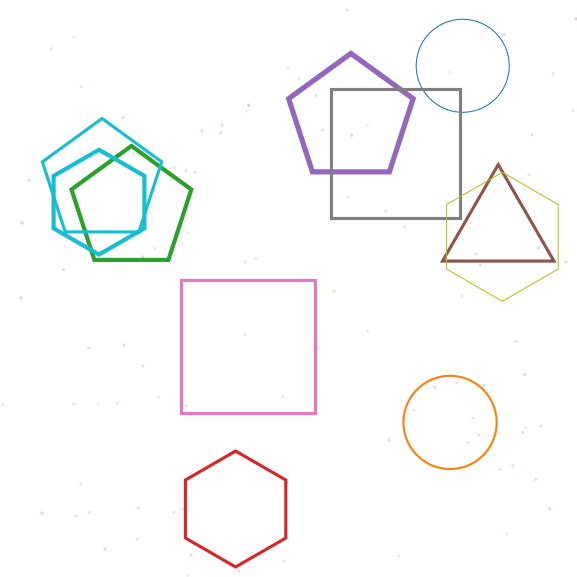[{"shape": "circle", "thickness": 0.5, "radius": 0.4, "center": [0.801, 0.885]}, {"shape": "circle", "thickness": 1, "radius": 0.4, "center": [0.779, 0.268]}, {"shape": "pentagon", "thickness": 2, "radius": 0.55, "center": [0.228, 0.637]}, {"shape": "hexagon", "thickness": 1.5, "radius": 0.5, "center": [0.408, 0.118]}, {"shape": "pentagon", "thickness": 2.5, "radius": 0.57, "center": [0.608, 0.793]}, {"shape": "triangle", "thickness": 1.5, "radius": 0.56, "center": [0.863, 0.603]}, {"shape": "square", "thickness": 1.5, "radius": 0.58, "center": [0.429, 0.399]}, {"shape": "square", "thickness": 1.5, "radius": 0.56, "center": [0.685, 0.733]}, {"shape": "hexagon", "thickness": 0.5, "radius": 0.56, "center": [0.87, 0.589]}, {"shape": "pentagon", "thickness": 1.5, "radius": 0.54, "center": [0.177, 0.685]}, {"shape": "hexagon", "thickness": 2, "radius": 0.45, "center": [0.171, 0.649]}]